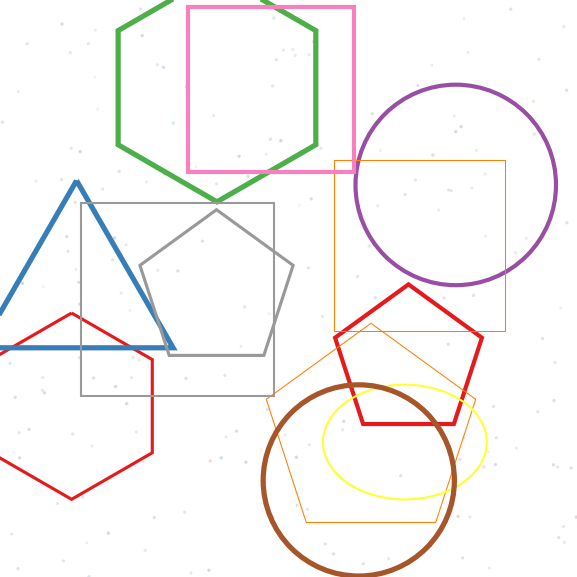[{"shape": "hexagon", "thickness": 1.5, "radius": 0.81, "center": [0.124, 0.296]}, {"shape": "pentagon", "thickness": 2, "radius": 0.67, "center": [0.707, 0.373]}, {"shape": "triangle", "thickness": 2.5, "radius": 0.97, "center": [0.133, 0.493]}, {"shape": "hexagon", "thickness": 2.5, "radius": 0.99, "center": [0.376, 0.847]}, {"shape": "circle", "thickness": 2, "radius": 0.87, "center": [0.789, 0.679]}, {"shape": "pentagon", "thickness": 0.5, "radius": 0.95, "center": [0.642, 0.249]}, {"shape": "square", "thickness": 0.5, "radius": 0.74, "center": [0.726, 0.574]}, {"shape": "oval", "thickness": 1, "radius": 0.71, "center": [0.701, 0.234]}, {"shape": "circle", "thickness": 2.5, "radius": 0.83, "center": [0.621, 0.167]}, {"shape": "square", "thickness": 2, "radius": 0.72, "center": [0.47, 0.844]}, {"shape": "pentagon", "thickness": 1.5, "radius": 0.7, "center": [0.375, 0.497]}, {"shape": "square", "thickness": 1, "radius": 0.84, "center": [0.308, 0.48]}]